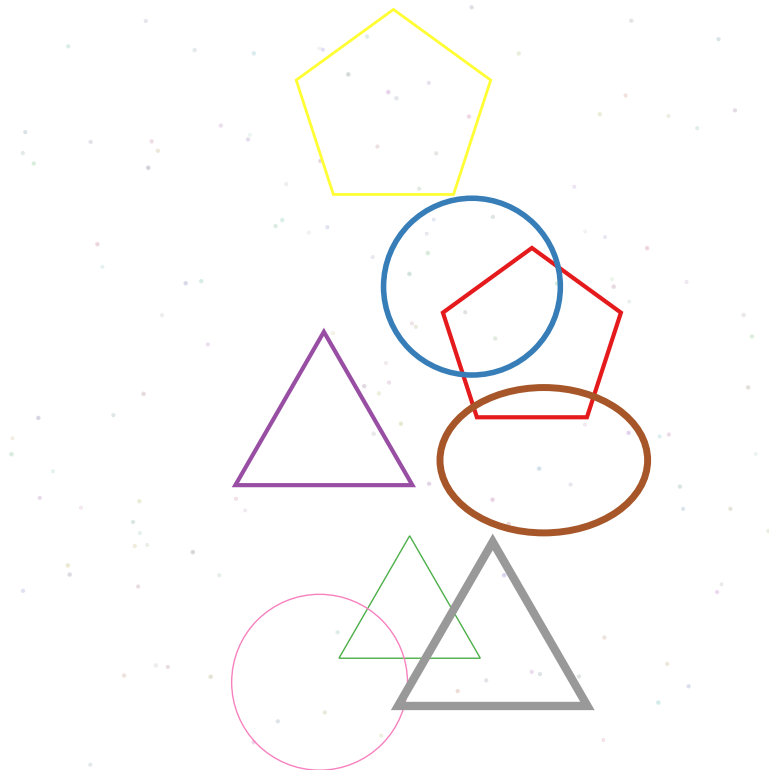[{"shape": "pentagon", "thickness": 1.5, "radius": 0.61, "center": [0.691, 0.556]}, {"shape": "circle", "thickness": 2, "radius": 0.57, "center": [0.613, 0.628]}, {"shape": "triangle", "thickness": 0.5, "radius": 0.53, "center": [0.532, 0.198]}, {"shape": "triangle", "thickness": 1.5, "radius": 0.66, "center": [0.421, 0.436]}, {"shape": "pentagon", "thickness": 1, "radius": 0.66, "center": [0.511, 0.855]}, {"shape": "oval", "thickness": 2.5, "radius": 0.67, "center": [0.706, 0.402]}, {"shape": "circle", "thickness": 0.5, "radius": 0.57, "center": [0.415, 0.114]}, {"shape": "triangle", "thickness": 3, "radius": 0.71, "center": [0.64, 0.154]}]